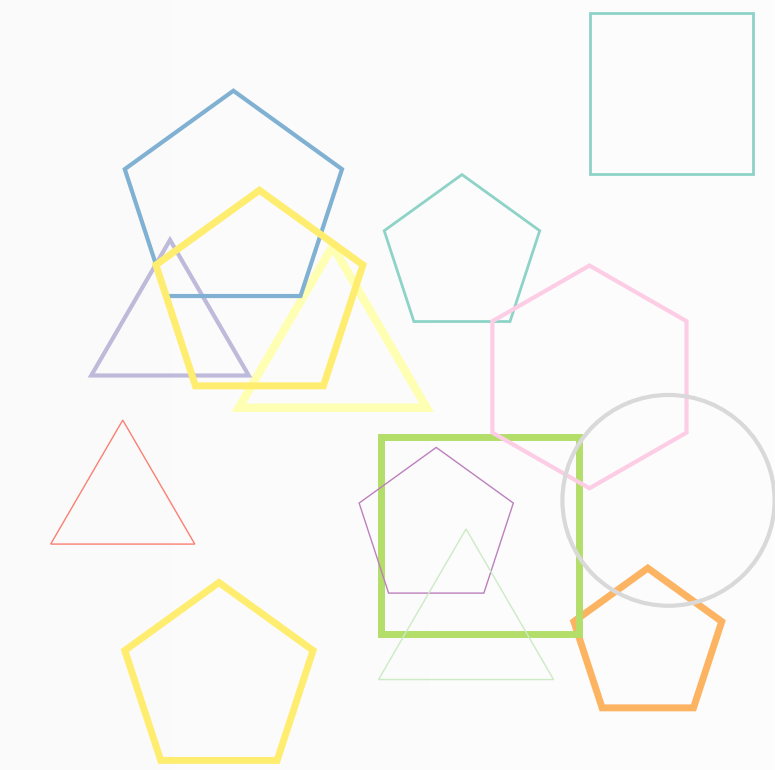[{"shape": "square", "thickness": 1, "radius": 0.52, "center": [0.867, 0.878]}, {"shape": "pentagon", "thickness": 1, "radius": 0.53, "center": [0.596, 0.668]}, {"shape": "triangle", "thickness": 3, "radius": 0.7, "center": [0.429, 0.54]}, {"shape": "triangle", "thickness": 1.5, "radius": 0.59, "center": [0.219, 0.571]}, {"shape": "triangle", "thickness": 0.5, "radius": 0.54, "center": [0.158, 0.347]}, {"shape": "pentagon", "thickness": 1.5, "radius": 0.74, "center": [0.301, 0.735]}, {"shape": "pentagon", "thickness": 2.5, "radius": 0.5, "center": [0.836, 0.162]}, {"shape": "square", "thickness": 2.5, "radius": 0.64, "center": [0.619, 0.305]}, {"shape": "hexagon", "thickness": 1.5, "radius": 0.72, "center": [0.761, 0.511]}, {"shape": "circle", "thickness": 1.5, "radius": 0.68, "center": [0.863, 0.35]}, {"shape": "pentagon", "thickness": 0.5, "radius": 0.52, "center": [0.563, 0.314]}, {"shape": "triangle", "thickness": 0.5, "radius": 0.65, "center": [0.601, 0.183]}, {"shape": "pentagon", "thickness": 2.5, "radius": 0.64, "center": [0.282, 0.116]}, {"shape": "pentagon", "thickness": 2.5, "radius": 0.7, "center": [0.335, 0.613]}]